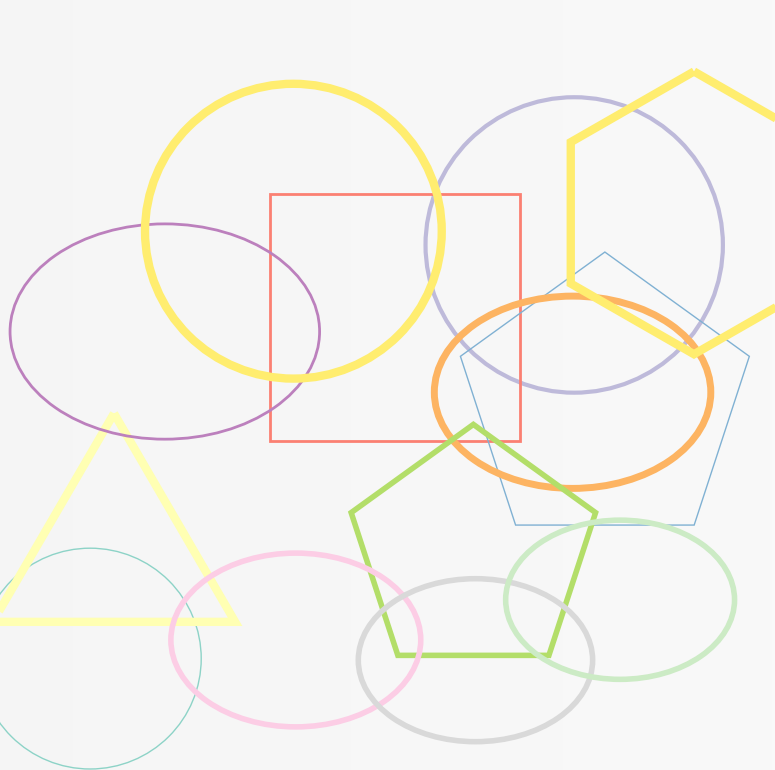[{"shape": "circle", "thickness": 0.5, "radius": 0.72, "center": [0.116, 0.145]}, {"shape": "triangle", "thickness": 3, "radius": 0.9, "center": [0.147, 0.283]}, {"shape": "circle", "thickness": 1.5, "radius": 0.96, "center": [0.741, 0.682]}, {"shape": "square", "thickness": 1, "radius": 0.8, "center": [0.51, 0.588]}, {"shape": "pentagon", "thickness": 0.5, "radius": 0.98, "center": [0.78, 0.477]}, {"shape": "oval", "thickness": 2.5, "radius": 0.89, "center": [0.739, 0.491]}, {"shape": "pentagon", "thickness": 2, "radius": 0.83, "center": [0.611, 0.283]}, {"shape": "oval", "thickness": 2, "radius": 0.81, "center": [0.382, 0.169]}, {"shape": "oval", "thickness": 2, "radius": 0.76, "center": [0.614, 0.143]}, {"shape": "oval", "thickness": 1, "radius": 1.0, "center": [0.213, 0.569]}, {"shape": "oval", "thickness": 2, "radius": 0.74, "center": [0.8, 0.221]}, {"shape": "circle", "thickness": 3, "radius": 0.96, "center": [0.379, 0.7]}, {"shape": "hexagon", "thickness": 3, "radius": 0.92, "center": [0.895, 0.724]}]